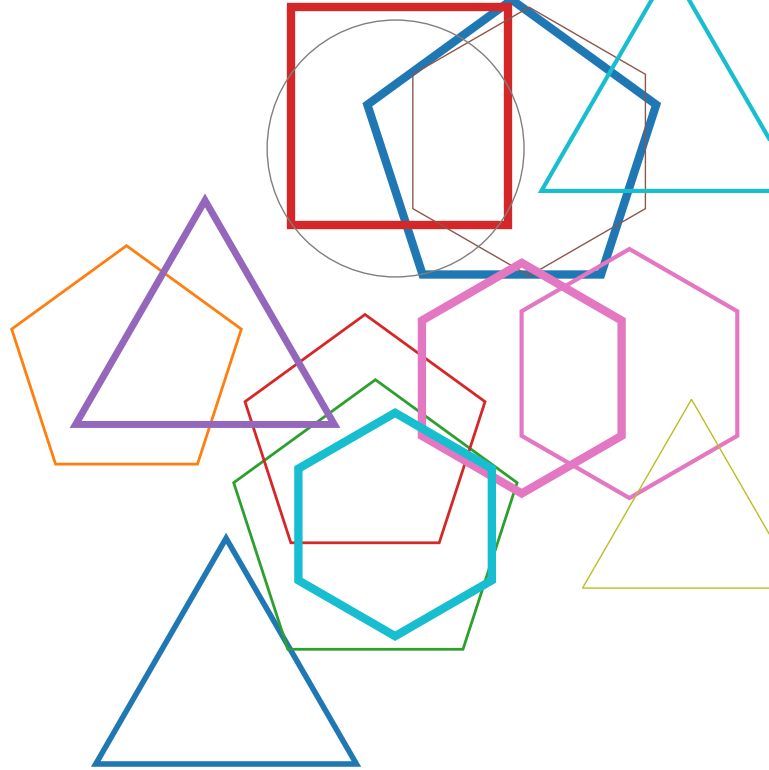[{"shape": "triangle", "thickness": 2, "radius": 0.98, "center": [0.294, 0.106]}, {"shape": "pentagon", "thickness": 3, "radius": 0.99, "center": [0.665, 0.803]}, {"shape": "pentagon", "thickness": 1, "radius": 0.78, "center": [0.164, 0.524]}, {"shape": "pentagon", "thickness": 1, "radius": 0.97, "center": [0.488, 0.313]}, {"shape": "pentagon", "thickness": 1, "radius": 0.82, "center": [0.474, 0.428]}, {"shape": "square", "thickness": 3, "radius": 0.71, "center": [0.519, 0.849]}, {"shape": "triangle", "thickness": 2.5, "radius": 0.97, "center": [0.266, 0.546]}, {"shape": "hexagon", "thickness": 0.5, "radius": 0.87, "center": [0.687, 0.816]}, {"shape": "hexagon", "thickness": 1.5, "radius": 0.81, "center": [0.817, 0.515]}, {"shape": "hexagon", "thickness": 3, "radius": 0.75, "center": [0.678, 0.509]}, {"shape": "circle", "thickness": 0.5, "radius": 0.83, "center": [0.514, 0.807]}, {"shape": "triangle", "thickness": 0.5, "radius": 0.82, "center": [0.898, 0.318]}, {"shape": "triangle", "thickness": 1.5, "radius": 0.97, "center": [0.871, 0.849]}, {"shape": "hexagon", "thickness": 3, "radius": 0.73, "center": [0.513, 0.319]}]